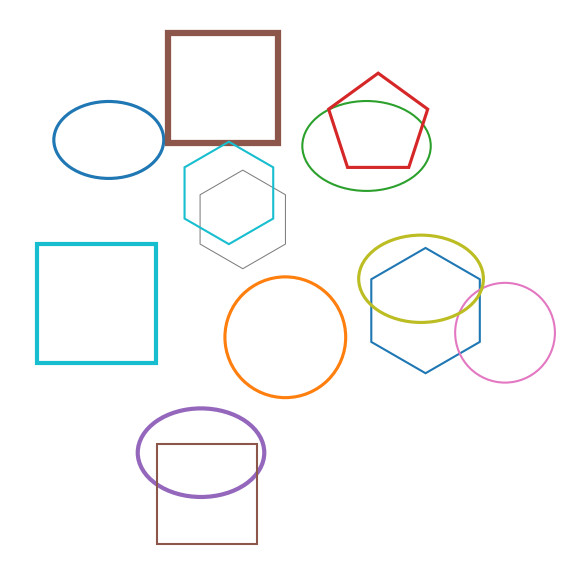[{"shape": "oval", "thickness": 1.5, "radius": 0.48, "center": [0.188, 0.757]}, {"shape": "hexagon", "thickness": 1, "radius": 0.54, "center": [0.737, 0.461]}, {"shape": "circle", "thickness": 1.5, "radius": 0.52, "center": [0.494, 0.415]}, {"shape": "oval", "thickness": 1, "radius": 0.56, "center": [0.635, 0.746]}, {"shape": "pentagon", "thickness": 1.5, "radius": 0.45, "center": [0.655, 0.782]}, {"shape": "oval", "thickness": 2, "radius": 0.55, "center": [0.348, 0.215]}, {"shape": "square", "thickness": 1, "radius": 0.43, "center": [0.358, 0.144]}, {"shape": "square", "thickness": 3, "radius": 0.47, "center": [0.386, 0.847]}, {"shape": "circle", "thickness": 1, "radius": 0.43, "center": [0.875, 0.423]}, {"shape": "hexagon", "thickness": 0.5, "radius": 0.43, "center": [0.42, 0.619]}, {"shape": "oval", "thickness": 1.5, "radius": 0.54, "center": [0.729, 0.516]}, {"shape": "hexagon", "thickness": 1, "radius": 0.44, "center": [0.396, 0.665]}, {"shape": "square", "thickness": 2, "radius": 0.52, "center": [0.167, 0.474]}]